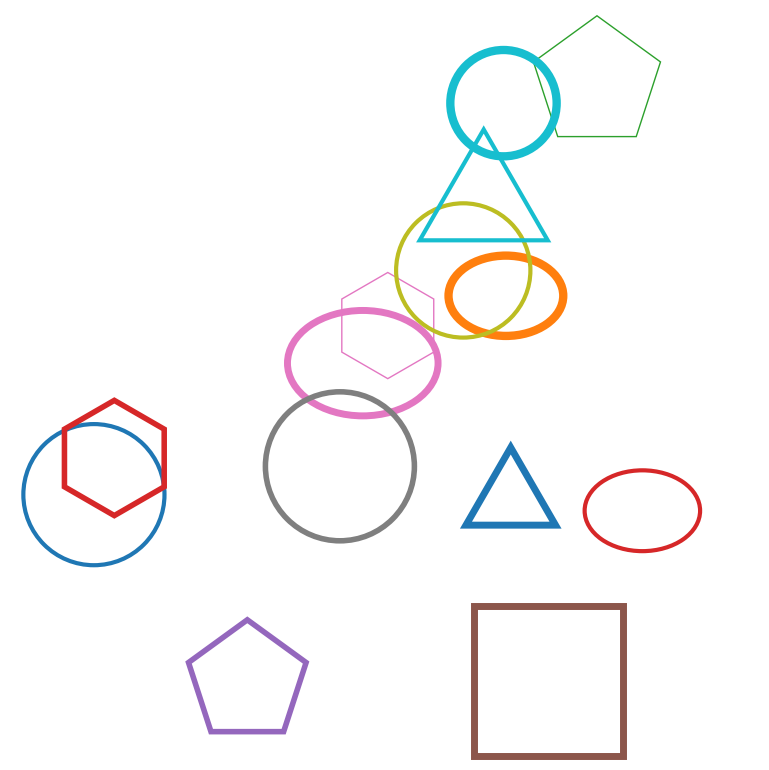[{"shape": "circle", "thickness": 1.5, "radius": 0.46, "center": [0.122, 0.358]}, {"shape": "triangle", "thickness": 2.5, "radius": 0.34, "center": [0.663, 0.352]}, {"shape": "oval", "thickness": 3, "radius": 0.37, "center": [0.657, 0.616]}, {"shape": "pentagon", "thickness": 0.5, "radius": 0.43, "center": [0.775, 0.893]}, {"shape": "hexagon", "thickness": 2, "radius": 0.37, "center": [0.148, 0.405]}, {"shape": "oval", "thickness": 1.5, "radius": 0.37, "center": [0.834, 0.337]}, {"shape": "pentagon", "thickness": 2, "radius": 0.4, "center": [0.321, 0.115]}, {"shape": "square", "thickness": 2.5, "radius": 0.49, "center": [0.712, 0.115]}, {"shape": "oval", "thickness": 2.5, "radius": 0.49, "center": [0.471, 0.528]}, {"shape": "hexagon", "thickness": 0.5, "radius": 0.34, "center": [0.504, 0.577]}, {"shape": "circle", "thickness": 2, "radius": 0.48, "center": [0.441, 0.394]}, {"shape": "circle", "thickness": 1.5, "radius": 0.44, "center": [0.602, 0.649]}, {"shape": "triangle", "thickness": 1.5, "radius": 0.48, "center": [0.628, 0.736]}, {"shape": "circle", "thickness": 3, "radius": 0.35, "center": [0.654, 0.866]}]